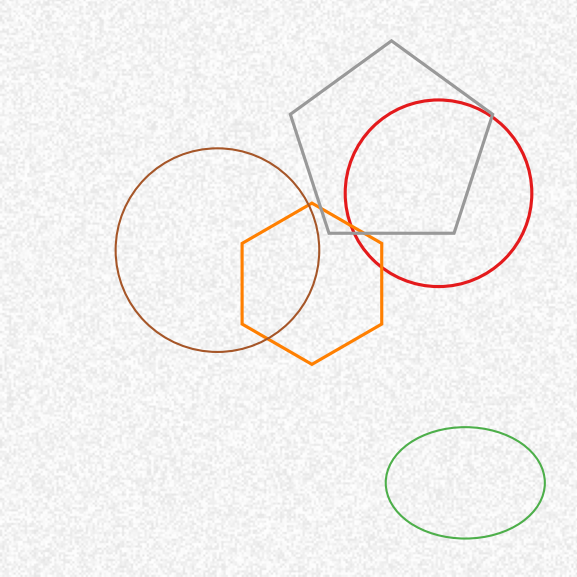[{"shape": "circle", "thickness": 1.5, "radius": 0.81, "center": [0.759, 0.664]}, {"shape": "oval", "thickness": 1, "radius": 0.69, "center": [0.806, 0.163]}, {"shape": "hexagon", "thickness": 1.5, "radius": 0.7, "center": [0.54, 0.508]}, {"shape": "circle", "thickness": 1, "radius": 0.88, "center": [0.377, 0.566]}, {"shape": "pentagon", "thickness": 1.5, "radius": 0.92, "center": [0.678, 0.744]}]